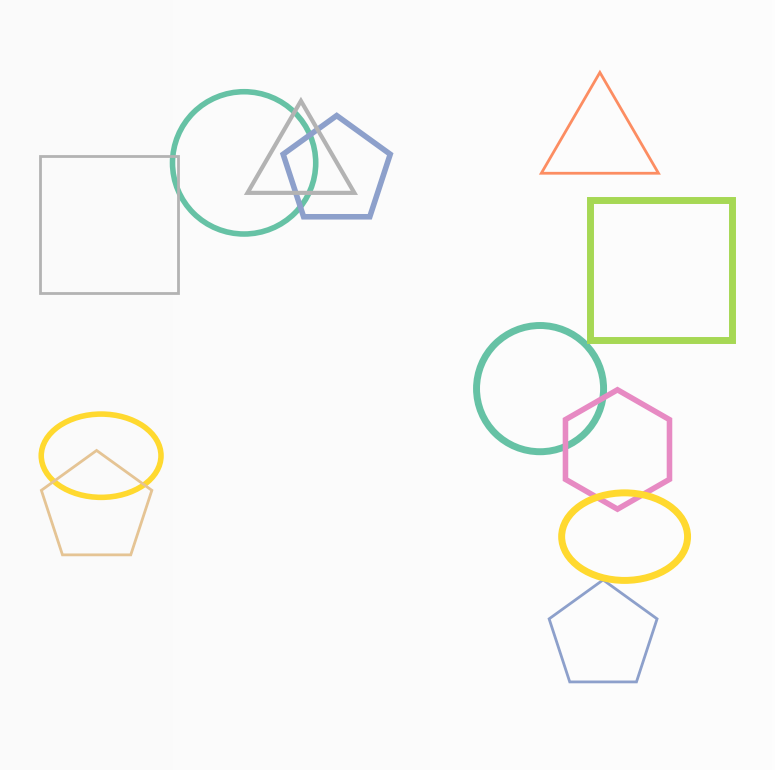[{"shape": "circle", "thickness": 2, "radius": 0.46, "center": [0.315, 0.788]}, {"shape": "circle", "thickness": 2.5, "radius": 0.41, "center": [0.697, 0.495]}, {"shape": "triangle", "thickness": 1, "radius": 0.44, "center": [0.774, 0.819]}, {"shape": "pentagon", "thickness": 1, "radius": 0.37, "center": [0.778, 0.174]}, {"shape": "pentagon", "thickness": 2, "radius": 0.36, "center": [0.434, 0.777]}, {"shape": "hexagon", "thickness": 2, "radius": 0.39, "center": [0.797, 0.416]}, {"shape": "square", "thickness": 2.5, "radius": 0.46, "center": [0.853, 0.65]}, {"shape": "oval", "thickness": 2.5, "radius": 0.41, "center": [0.806, 0.303]}, {"shape": "oval", "thickness": 2, "radius": 0.39, "center": [0.13, 0.408]}, {"shape": "pentagon", "thickness": 1, "radius": 0.37, "center": [0.125, 0.34]}, {"shape": "triangle", "thickness": 1.5, "radius": 0.4, "center": [0.388, 0.789]}, {"shape": "square", "thickness": 1, "radius": 0.45, "center": [0.14, 0.709]}]